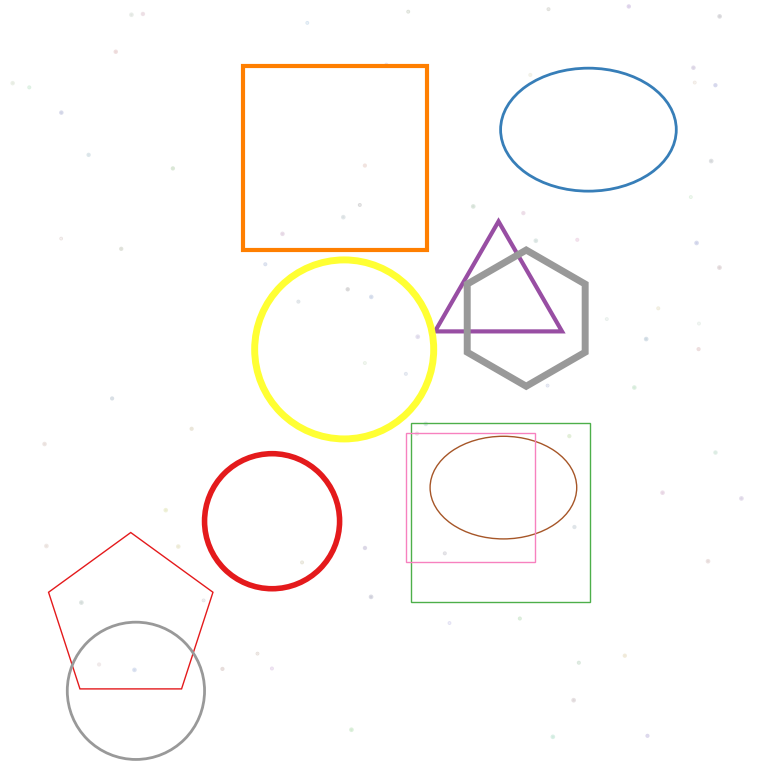[{"shape": "pentagon", "thickness": 0.5, "radius": 0.56, "center": [0.17, 0.196]}, {"shape": "circle", "thickness": 2, "radius": 0.44, "center": [0.353, 0.323]}, {"shape": "oval", "thickness": 1, "radius": 0.57, "center": [0.764, 0.832]}, {"shape": "square", "thickness": 0.5, "radius": 0.58, "center": [0.65, 0.334]}, {"shape": "triangle", "thickness": 1.5, "radius": 0.48, "center": [0.647, 0.617]}, {"shape": "square", "thickness": 1.5, "radius": 0.6, "center": [0.435, 0.795]}, {"shape": "circle", "thickness": 2.5, "radius": 0.58, "center": [0.447, 0.546]}, {"shape": "oval", "thickness": 0.5, "radius": 0.48, "center": [0.654, 0.367]}, {"shape": "square", "thickness": 0.5, "radius": 0.42, "center": [0.611, 0.354]}, {"shape": "hexagon", "thickness": 2.5, "radius": 0.44, "center": [0.683, 0.587]}, {"shape": "circle", "thickness": 1, "radius": 0.45, "center": [0.177, 0.103]}]